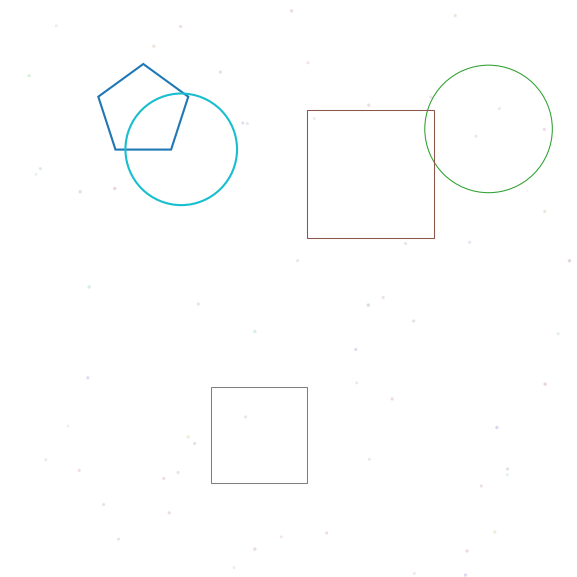[{"shape": "pentagon", "thickness": 1, "radius": 0.41, "center": [0.248, 0.806]}, {"shape": "circle", "thickness": 0.5, "radius": 0.55, "center": [0.846, 0.776]}, {"shape": "square", "thickness": 0.5, "radius": 0.55, "center": [0.642, 0.698]}, {"shape": "square", "thickness": 0.5, "radius": 0.42, "center": [0.448, 0.246]}, {"shape": "circle", "thickness": 1, "radius": 0.48, "center": [0.314, 0.741]}]